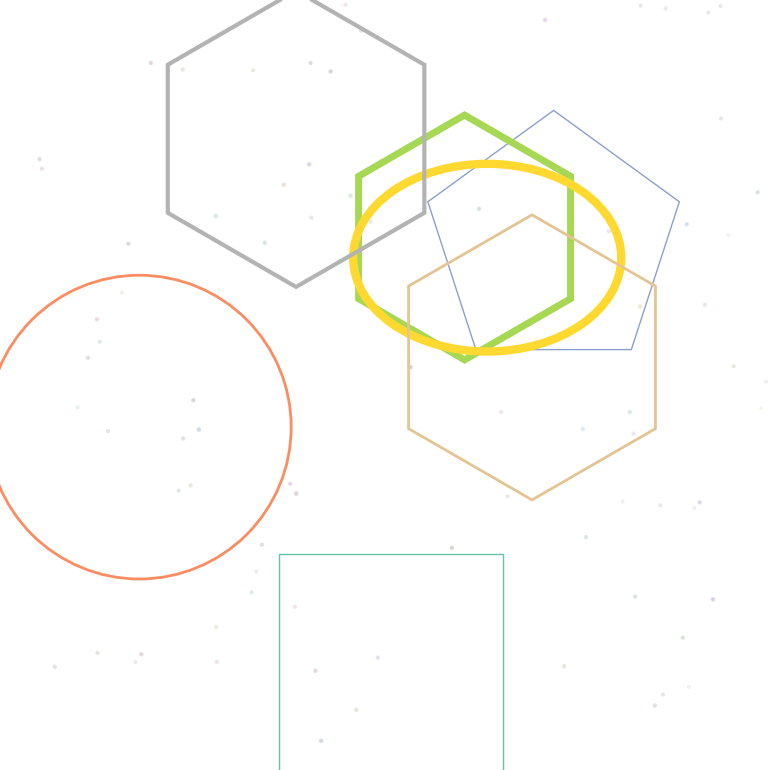[{"shape": "square", "thickness": 0.5, "radius": 0.73, "center": [0.508, 0.135]}, {"shape": "circle", "thickness": 1, "radius": 0.99, "center": [0.181, 0.445]}, {"shape": "pentagon", "thickness": 0.5, "radius": 0.86, "center": [0.719, 0.685]}, {"shape": "hexagon", "thickness": 2.5, "radius": 0.79, "center": [0.603, 0.692]}, {"shape": "oval", "thickness": 3, "radius": 0.87, "center": [0.633, 0.665]}, {"shape": "hexagon", "thickness": 1, "radius": 0.93, "center": [0.691, 0.536]}, {"shape": "hexagon", "thickness": 1.5, "radius": 0.96, "center": [0.384, 0.82]}]